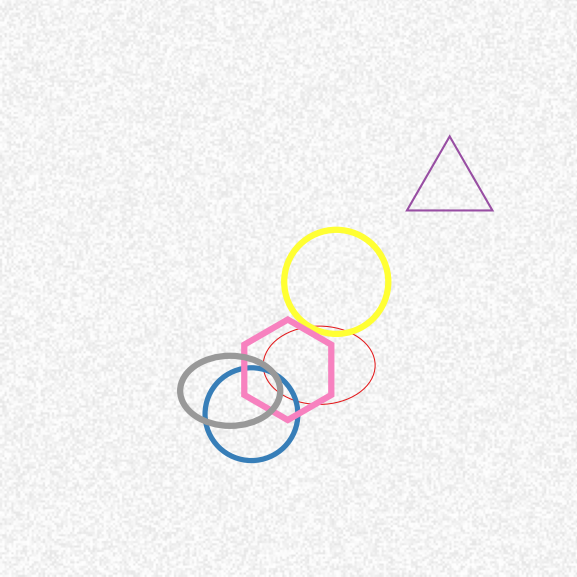[{"shape": "oval", "thickness": 0.5, "radius": 0.48, "center": [0.553, 0.367]}, {"shape": "circle", "thickness": 2.5, "radius": 0.4, "center": [0.435, 0.282]}, {"shape": "triangle", "thickness": 1, "radius": 0.43, "center": [0.779, 0.677]}, {"shape": "circle", "thickness": 3, "radius": 0.45, "center": [0.582, 0.511]}, {"shape": "hexagon", "thickness": 3, "radius": 0.43, "center": [0.498, 0.359]}, {"shape": "oval", "thickness": 3, "radius": 0.43, "center": [0.399, 0.322]}]